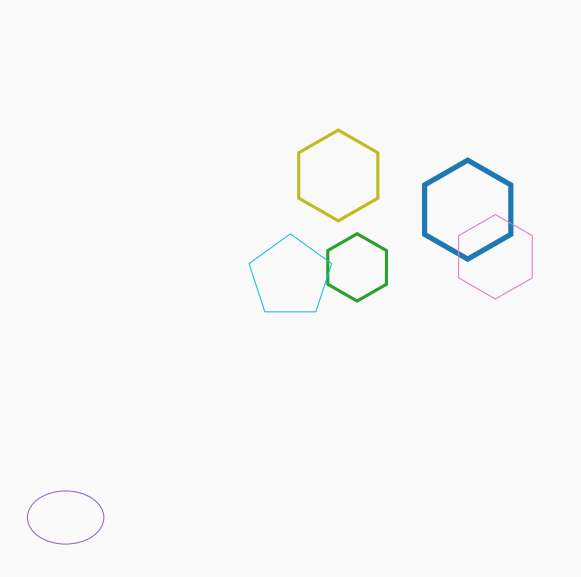[{"shape": "hexagon", "thickness": 2.5, "radius": 0.43, "center": [0.805, 0.636]}, {"shape": "hexagon", "thickness": 1.5, "radius": 0.29, "center": [0.614, 0.536]}, {"shape": "oval", "thickness": 0.5, "radius": 0.33, "center": [0.113, 0.103]}, {"shape": "hexagon", "thickness": 0.5, "radius": 0.37, "center": [0.852, 0.554]}, {"shape": "hexagon", "thickness": 1.5, "radius": 0.39, "center": [0.582, 0.695]}, {"shape": "pentagon", "thickness": 0.5, "radius": 0.37, "center": [0.5, 0.52]}]